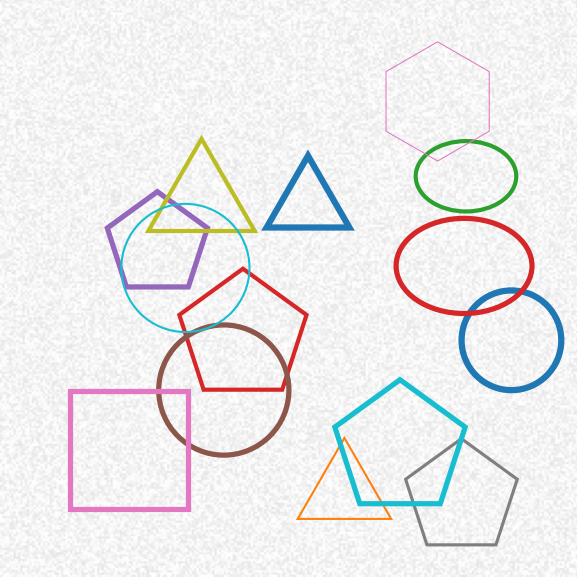[{"shape": "triangle", "thickness": 3, "radius": 0.41, "center": [0.533, 0.647]}, {"shape": "circle", "thickness": 3, "radius": 0.43, "center": [0.886, 0.41]}, {"shape": "triangle", "thickness": 1, "radius": 0.47, "center": [0.596, 0.147]}, {"shape": "oval", "thickness": 2, "radius": 0.44, "center": [0.807, 0.694]}, {"shape": "pentagon", "thickness": 2, "radius": 0.58, "center": [0.421, 0.418]}, {"shape": "oval", "thickness": 2.5, "radius": 0.59, "center": [0.804, 0.539]}, {"shape": "pentagon", "thickness": 2.5, "radius": 0.46, "center": [0.273, 0.576]}, {"shape": "circle", "thickness": 2.5, "radius": 0.56, "center": [0.388, 0.324]}, {"shape": "hexagon", "thickness": 0.5, "radius": 0.52, "center": [0.758, 0.824]}, {"shape": "square", "thickness": 2.5, "radius": 0.51, "center": [0.224, 0.221]}, {"shape": "pentagon", "thickness": 1.5, "radius": 0.51, "center": [0.799, 0.138]}, {"shape": "triangle", "thickness": 2, "radius": 0.53, "center": [0.349, 0.652]}, {"shape": "circle", "thickness": 1, "radius": 0.55, "center": [0.321, 0.535]}, {"shape": "pentagon", "thickness": 2.5, "radius": 0.59, "center": [0.693, 0.223]}]